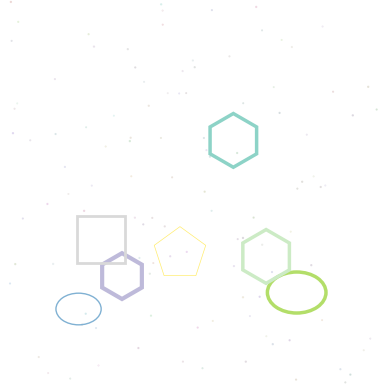[{"shape": "hexagon", "thickness": 2.5, "radius": 0.35, "center": [0.606, 0.635]}, {"shape": "hexagon", "thickness": 3, "radius": 0.3, "center": [0.317, 0.283]}, {"shape": "oval", "thickness": 1, "radius": 0.29, "center": [0.204, 0.197]}, {"shape": "oval", "thickness": 2.5, "radius": 0.38, "center": [0.771, 0.24]}, {"shape": "square", "thickness": 2, "radius": 0.31, "center": [0.263, 0.378]}, {"shape": "hexagon", "thickness": 2.5, "radius": 0.35, "center": [0.691, 0.334]}, {"shape": "pentagon", "thickness": 0.5, "radius": 0.35, "center": [0.467, 0.341]}]